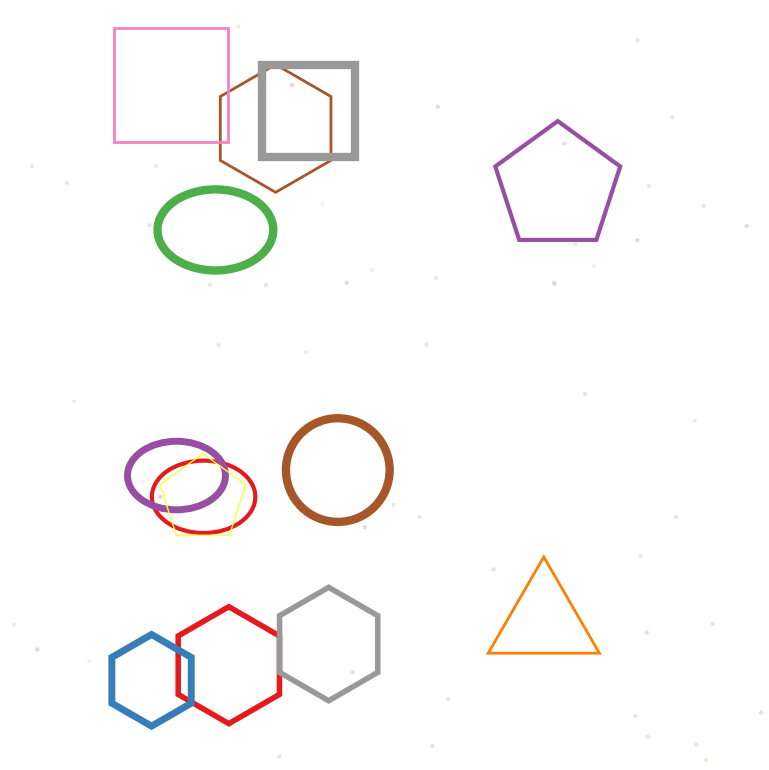[{"shape": "hexagon", "thickness": 2, "radius": 0.38, "center": [0.297, 0.136]}, {"shape": "oval", "thickness": 1.5, "radius": 0.34, "center": [0.264, 0.355]}, {"shape": "hexagon", "thickness": 2.5, "radius": 0.3, "center": [0.197, 0.116]}, {"shape": "oval", "thickness": 3, "radius": 0.38, "center": [0.28, 0.701]}, {"shape": "oval", "thickness": 2.5, "radius": 0.32, "center": [0.229, 0.382]}, {"shape": "pentagon", "thickness": 1.5, "radius": 0.43, "center": [0.724, 0.757]}, {"shape": "triangle", "thickness": 1, "radius": 0.42, "center": [0.706, 0.193]}, {"shape": "pentagon", "thickness": 0.5, "radius": 0.29, "center": [0.263, 0.352]}, {"shape": "hexagon", "thickness": 1, "radius": 0.41, "center": [0.358, 0.833]}, {"shape": "circle", "thickness": 3, "radius": 0.34, "center": [0.439, 0.39]}, {"shape": "square", "thickness": 1, "radius": 0.37, "center": [0.222, 0.89]}, {"shape": "hexagon", "thickness": 2, "radius": 0.37, "center": [0.427, 0.164]}, {"shape": "square", "thickness": 3, "radius": 0.3, "center": [0.401, 0.856]}]